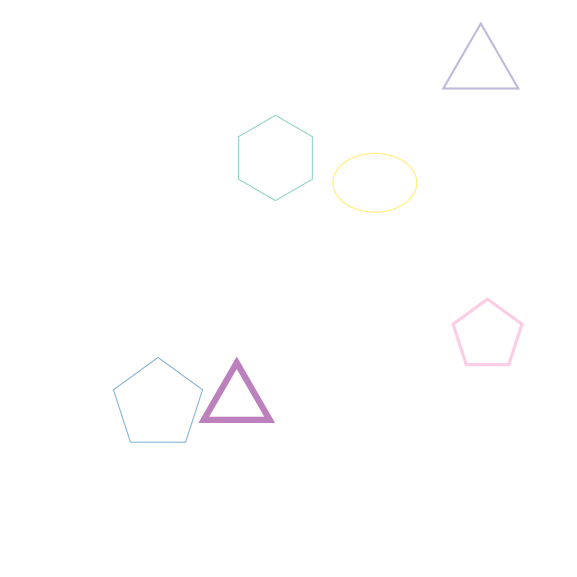[{"shape": "hexagon", "thickness": 0.5, "radius": 0.37, "center": [0.477, 0.726]}, {"shape": "triangle", "thickness": 1, "radius": 0.38, "center": [0.833, 0.883]}, {"shape": "pentagon", "thickness": 0.5, "radius": 0.41, "center": [0.274, 0.299]}, {"shape": "pentagon", "thickness": 1.5, "radius": 0.31, "center": [0.844, 0.418]}, {"shape": "triangle", "thickness": 3, "radius": 0.33, "center": [0.41, 0.305]}, {"shape": "oval", "thickness": 0.5, "radius": 0.36, "center": [0.649, 0.683]}]